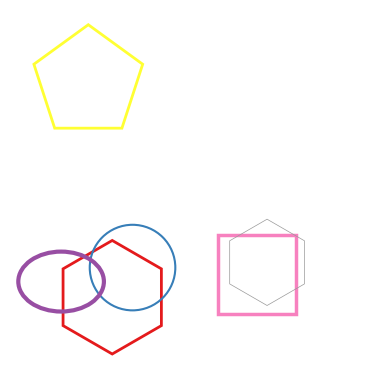[{"shape": "hexagon", "thickness": 2, "radius": 0.74, "center": [0.291, 0.228]}, {"shape": "circle", "thickness": 1.5, "radius": 0.56, "center": [0.344, 0.305]}, {"shape": "oval", "thickness": 3, "radius": 0.56, "center": [0.159, 0.269]}, {"shape": "pentagon", "thickness": 2, "radius": 0.74, "center": [0.229, 0.787]}, {"shape": "square", "thickness": 2.5, "radius": 0.51, "center": [0.668, 0.287]}, {"shape": "hexagon", "thickness": 0.5, "radius": 0.56, "center": [0.694, 0.319]}]